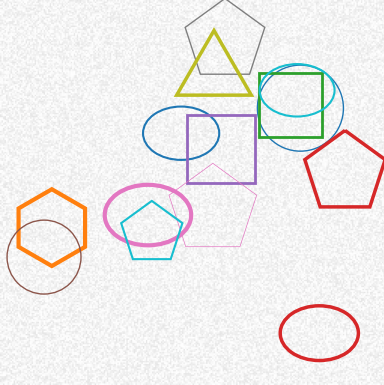[{"shape": "oval", "thickness": 1.5, "radius": 0.49, "center": [0.47, 0.654]}, {"shape": "circle", "thickness": 1, "radius": 0.56, "center": [0.78, 0.719]}, {"shape": "hexagon", "thickness": 3, "radius": 0.5, "center": [0.135, 0.409]}, {"shape": "square", "thickness": 2, "radius": 0.41, "center": [0.755, 0.727]}, {"shape": "oval", "thickness": 2.5, "radius": 0.51, "center": [0.829, 0.135]}, {"shape": "pentagon", "thickness": 2.5, "radius": 0.55, "center": [0.896, 0.551]}, {"shape": "square", "thickness": 2, "radius": 0.44, "center": [0.575, 0.614]}, {"shape": "circle", "thickness": 1, "radius": 0.48, "center": [0.114, 0.332]}, {"shape": "oval", "thickness": 3, "radius": 0.56, "center": [0.384, 0.441]}, {"shape": "pentagon", "thickness": 0.5, "radius": 0.6, "center": [0.553, 0.456]}, {"shape": "pentagon", "thickness": 1, "radius": 0.54, "center": [0.584, 0.895]}, {"shape": "triangle", "thickness": 2.5, "radius": 0.56, "center": [0.556, 0.809]}, {"shape": "pentagon", "thickness": 1.5, "radius": 0.42, "center": [0.394, 0.395]}, {"shape": "oval", "thickness": 1.5, "radius": 0.49, "center": [0.772, 0.765]}]